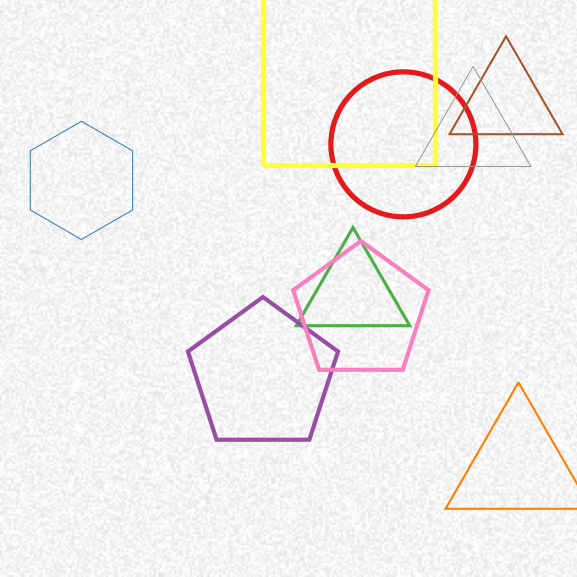[{"shape": "circle", "thickness": 2.5, "radius": 0.63, "center": [0.699, 0.749]}, {"shape": "hexagon", "thickness": 0.5, "radius": 0.51, "center": [0.141, 0.687]}, {"shape": "triangle", "thickness": 1.5, "radius": 0.57, "center": [0.611, 0.492]}, {"shape": "pentagon", "thickness": 2, "radius": 0.68, "center": [0.455, 0.348]}, {"shape": "triangle", "thickness": 1, "radius": 0.73, "center": [0.898, 0.191]}, {"shape": "square", "thickness": 2.5, "radius": 0.75, "center": [0.605, 0.864]}, {"shape": "triangle", "thickness": 1, "radius": 0.57, "center": [0.876, 0.823]}, {"shape": "pentagon", "thickness": 2, "radius": 0.62, "center": [0.625, 0.459]}, {"shape": "triangle", "thickness": 0.5, "radius": 0.58, "center": [0.819, 0.769]}]